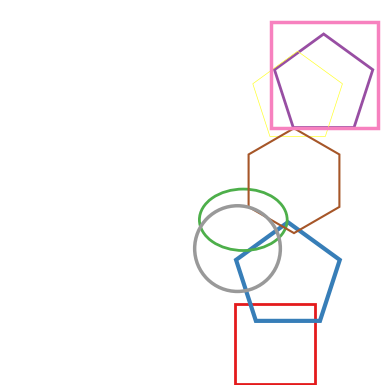[{"shape": "square", "thickness": 2, "radius": 0.52, "center": [0.713, 0.107]}, {"shape": "pentagon", "thickness": 3, "radius": 0.71, "center": [0.748, 0.281]}, {"shape": "oval", "thickness": 2, "radius": 0.57, "center": [0.632, 0.429]}, {"shape": "pentagon", "thickness": 2, "radius": 0.67, "center": [0.841, 0.777]}, {"shape": "pentagon", "thickness": 0.5, "radius": 0.61, "center": [0.773, 0.745]}, {"shape": "hexagon", "thickness": 1.5, "radius": 0.68, "center": [0.764, 0.531]}, {"shape": "square", "thickness": 2.5, "radius": 0.69, "center": [0.843, 0.805]}, {"shape": "circle", "thickness": 2.5, "radius": 0.56, "center": [0.617, 0.354]}]